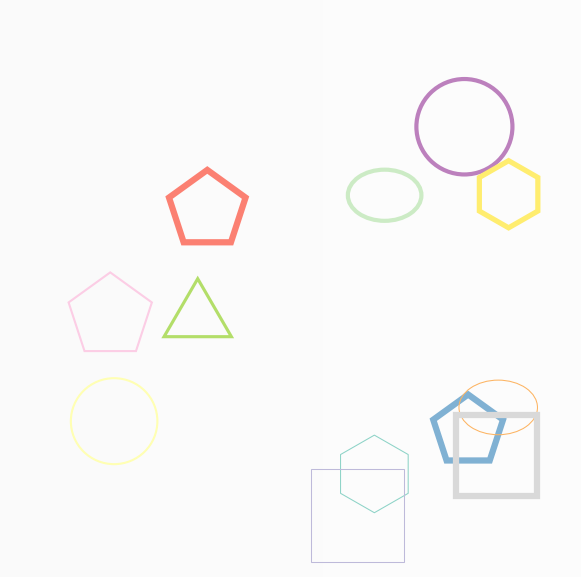[{"shape": "hexagon", "thickness": 0.5, "radius": 0.34, "center": [0.644, 0.178]}, {"shape": "circle", "thickness": 1, "radius": 0.37, "center": [0.196, 0.27]}, {"shape": "square", "thickness": 0.5, "radius": 0.4, "center": [0.615, 0.106]}, {"shape": "pentagon", "thickness": 3, "radius": 0.35, "center": [0.357, 0.636]}, {"shape": "pentagon", "thickness": 3, "radius": 0.32, "center": [0.805, 0.253]}, {"shape": "oval", "thickness": 0.5, "radius": 0.34, "center": [0.857, 0.294]}, {"shape": "triangle", "thickness": 1.5, "radius": 0.33, "center": [0.34, 0.45]}, {"shape": "pentagon", "thickness": 1, "radius": 0.38, "center": [0.19, 0.452]}, {"shape": "square", "thickness": 3, "radius": 0.35, "center": [0.855, 0.211]}, {"shape": "circle", "thickness": 2, "radius": 0.41, "center": [0.799, 0.78]}, {"shape": "oval", "thickness": 2, "radius": 0.32, "center": [0.662, 0.661]}, {"shape": "hexagon", "thickness": 2.5, "radius": 0.29, "center": [0.875, 0.663]}]